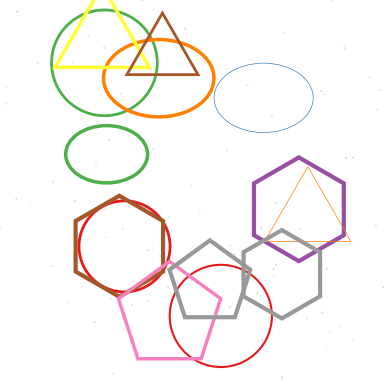[{"shape": "circle", "thickness": 1.5, "radius": 0.66, "center": [0.574, 0.179]}, {"shape": "circle", "thickness": 2, "radius": 0.59, "center": [0.323, 0.36]}, {"shape": "oval", "thickness": 0.5, "radius": 0.64, "center": [0.685, 0.746]}, {"shape": "oval", "thickness": 2.5, "radius": 0.53, "center": [0.277, 0.599]}, {"shape": "circle", "thickness": 2, "radius": 0.69, "center": [0.271, 0.837]}, {"shape": "hexagon", "thickness": 3, "radius": 0.67, "center": [0.776, 0.456]}, {"shape": "oval", "thickness": 2.5, "radius": 0.72, "center": [0.412, 0.797]}, {"shape": "triangle", "thickness": 0.5, "radius": 0.65, "center": [0.8, 0.438]}, {"shape": "triangle", "thickness": 2.5, "radius": 0.71, "center": [0.265, 0.896]}, {"shape": "hexagon", "thickness": 3, "radius": 0.66, "center": [0.31, 0.36]}, {"shape": "triangle", "thickness": 2, "radius": 0.53, "center": [0.422, 0.859]}, {"shape": "pentagon", "thickness": 2.5, "radius": 0.7, "center": [0.44, 0.181]}, {"shape": "hexagon", "thickness": 3, "radius": 0.57, "center": [0.732, 0.288]}, {"shape": "pentagon", "thickness": 3, "radius": 0.55, "center": [0.545, 0.265]}]